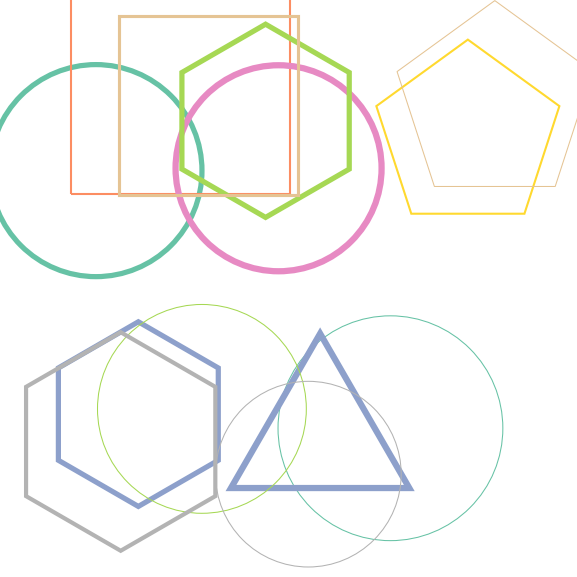[{"shape": "circle", "thickness": 0.5, "radius": 0.97, "center": [0.676, 0.258]}, {"shape": "circle", "thickness": 2.5, "radius": 0.92, "center": [0.166, 0.704]}, {"shape": "square", "thickness": 1, "radius": 0.95, "center": [0.312, 0.853]}, {"shape": "triangle", "thickness": 3, "radius": 0.89, "center": [0.554, 0.243]}, {"shape": "hexagon", "thickness": 2.5, "radius": 0.8, "center": [0.24, 0.282]}, {"shape": "circle", "thickness": 3, "radius": 0.89, "center": [0.482, 0.708]}, {"shape": "circle", "thickness": 0.5, "radius": 0.9, "center": [0.35, 0.291]}, {"shape": "hexagon", "thickness": 2.5, "radius": 0.84, "center": [0.46, 0.79]}, {"shape": "pentagon", "thickness": 1, "radius": 0.83, "center": [0.81, 0.764]}, {"shape": "pentagon", "thickness": 0.5, "radius": 0.89, "center": [0.857, 0.82]}, {"shape": "square", "thickness": 1.5, "radius": 0.78, "center": [0.361, 0.817]}, {"shape": "circle", "thickness": 0.5, "radius": 0.8, "center": [0.534, 0.178]}, {"shape": "hexagon", "thickness": 2, "radius": 0.95, "center": [0.209, 0.235]}]